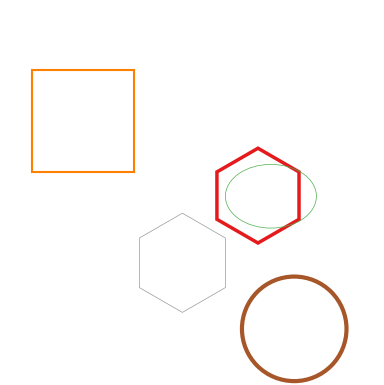[{"shape": "hexagon", "thickness": 2.5, "radius": 0.62, "center": [0.67, 0.492]}, {"shape": "oval", "thickness": 0.5, "radius": 0.59, "center": [0.704, 0.49]}, {"shape": "square", "thickness": 1.5, "radius": 0.66, "center": [0.215, 0.685]}, {"shape": "circle", "thickness": 3, "radius": 0.68, "center": [0.764, 0.146]}, {"shape": "hexagon", "thickness": 0.5, "radius": 0.64, "center": [0.474, 0.317]}]